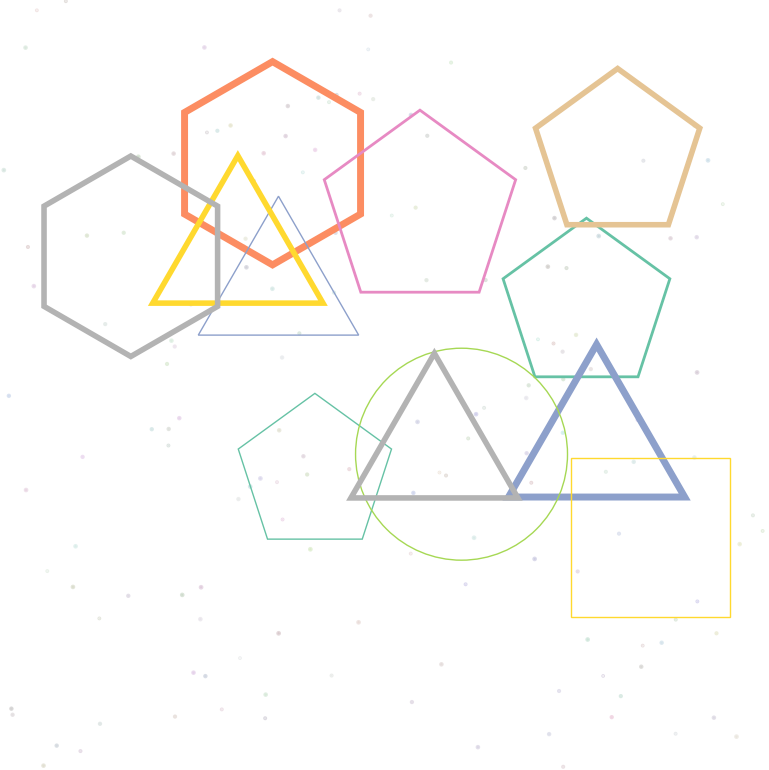[{"shape": "pentagon", "thickness": 1, "radius": 0.57, "center": [0.762, 0.603]}, {"shape": "pentagon", "thickness": 0.5, "radius": 0.52, "center": [0.409, 0.384]}, {"shape": "hexagon", "thickness": 2.5, "radius": 0.66, "center": [0.354, 0.788]}, {"shape": "triangle", "thickness": 2.5, "radius": 0.66, "center": [0.775, 0.421]}, {"shape": "triangle", "thickness": 0.5, "radius": 0.6, "center": [0.362, 0.625]}, {"shape": "pentagon", "thickness": 1, "radius": 0.65, "center": [0.545, 0.726]}, {"shape": "circle", "thickness": 0.5, "radius": 0.69, "center": [0.599, 0.41]}, {"shape": "square", "thickness": 0.5, "radius": 0.52, "center": [0.845, 0.303]}, {"shape": "triangle", "thickness": 2, "radius": 0.64, "center": [0.309, 0.67]}, {"shape": "pentagon", "thickness": 2, "radius": 0.56, "center": [0.802, 0.799]}, {"shape": "triangle", "thickness": 2, "radius": 0.63, "center": [0.564, 0.416]}, {"shape": "hexagon", "thickness": 2, "radius": 0.65, "center": [0.17, 0.667]}]